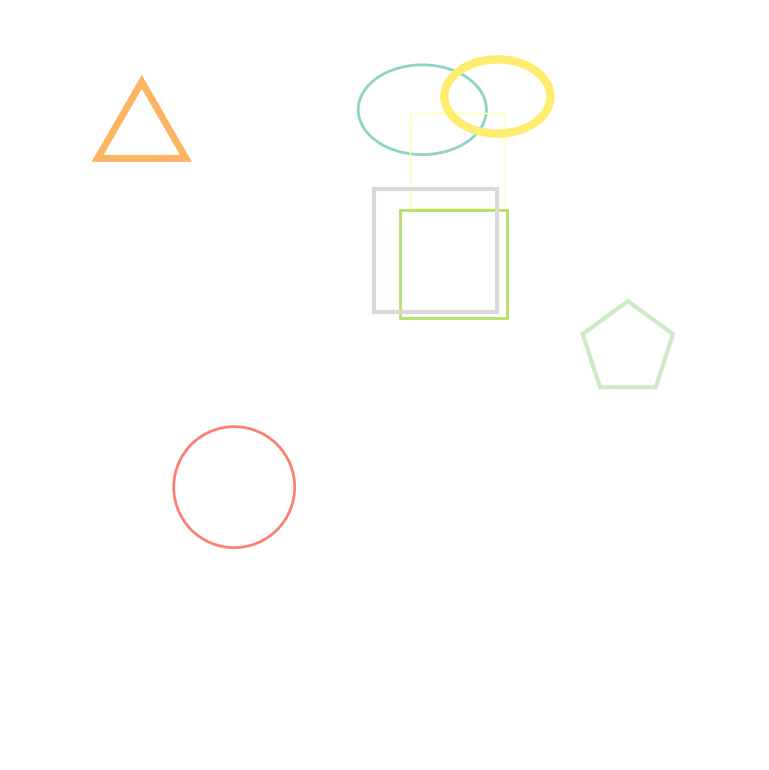[{"shape": "oval", "thickness": 1, "radius": 0.42, "center": [0.548, 0.857]}, {"shape": "square", "thickness": 0.5, "radius": 0.31, "center": [0.594, 0.792]}, {"shape": "circle", "thickness": 1, "radius": 0.39, "center": [0.304, 0.367]}, {"shape": "triangle", "thickness": 2.5, "radius": 0.33, "center": [0.184, 0.827]}, {"shape": "square", "thickness": 1, "radius": 0.35, "center": [0.589, 0.657]}, {"shape": "square", "thickness": 1.5, "radius": 0.4, "center": [0.566, 0.675]}, {"shape": "pentagon", "thickness": 1.5, "radius": 0.31, "center": [0.815, 0.547]}, {"shape": "oval", "thickness": 3, "radius": 0.34, "center": [0.646, 0.875]}]